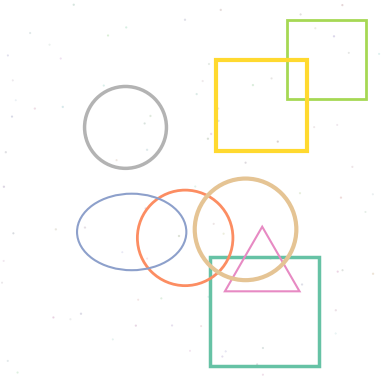[{"shape": "square", "thickness": 2.5, "radius": 0.71, "center": [0.687, 0.192]}, {"shape": "circle", "thickness": 2, "radius": 0.62, "center": [0.481, 0.382]}, {"shape": "oval", "thickness": 1.5, "radius": 0.71, "center": [0.342, 0.398]}, {"shape": "triangle", "thickness": 1.5, "radius": 0.56, "center": [0.681, 0.299]}, {"shape": "square", "thickness": 2, "radius": 0.51, "center": [0.848, 0.845]}, {"shape": "square", "thickness": 3, "radius": 0.59, "center": [0.68, 0.725]}, {"shape": "circle", "thickness": 3, "radius": 0.66, "center": [0.638, 0.404]}, {"shape": "circle", "thickness": 2.5, "radius": 0.53, "center": [0.326, 0.669]}]